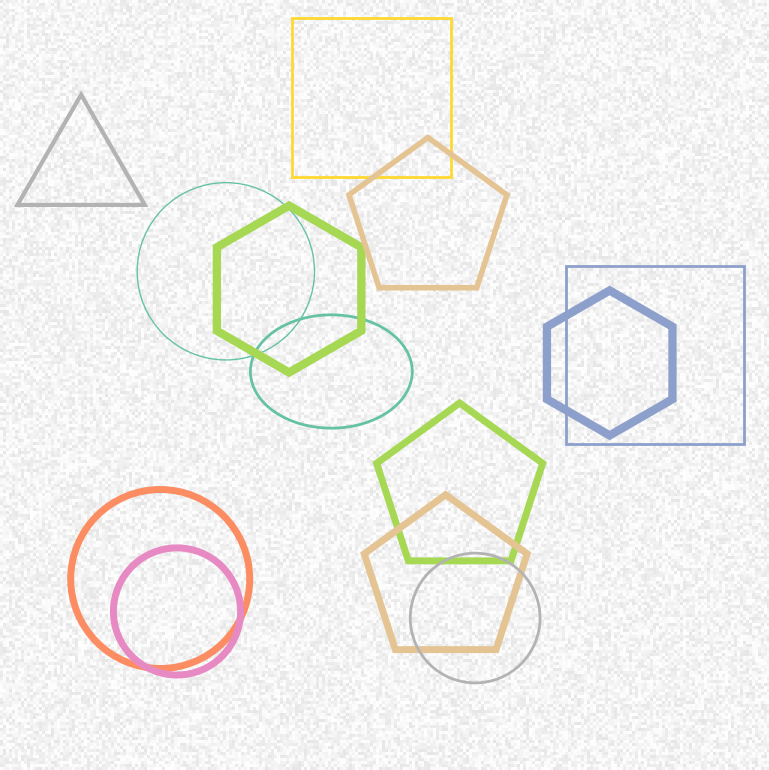[{"shape": "oval", "thickness": 1, "radius": 0.53, "center": [0.43, 0.518]}, {"shape": "circle", "thickness": 0.5, "radius": 0.58, "center": [0.293, 0.648]}, {"shape": "circle", "thickness": 2.5, "radius": 0.58, "center": [0.208, 0.248]}, {"shape": "square", "thickness": 1, "radius": 0.58, "center": [0.851, 0.539]}, {"shape": "hexagon", "thickness": 3, "radius": 0.47, "center": [0.792, 0.529]}, {"shape": "circle", "thickness": 2.5, "radius": 0.41, "center": [0.23, 0.206]}, {"shape": "pentagon", "thickness": 2.5, "radius": 0.57, "center": [0.597, 0.363]}, {"shape": "hexagon", "thickness": 3, "radius": 0.54, "center": [0.375, 0.625]}, {"shape": "square", "thickness": 1, "radius": 0.52, "center": [0.482, 0.873]}, {"shape": "pentagon", "thickness": 2, "radius": 0.54, "center": [0.556, 0.714]}, {"shape": "pentagon", "thickness": 2.5, "radius": 0.56, "center": [0.579, 0.246]}, {"shape": "triangle", "thickness": 1.5, "radius": 0.48, "center": [0.105, 0.782]}, {"shape": "circle", "thickness": 1, "radius": 0.42, "center": [0.617, 0.197]}]